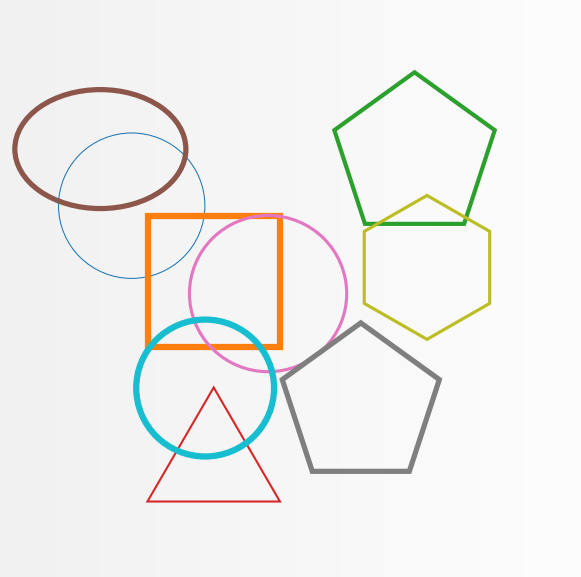[{"shape": "circle", "thickness": 0.5, "radius": 0.63, "center": [0.227, 0.643]}, {"shape": "square", "thickness": 3, "radius": 0.57, "center": [0.368, 0.512]}, {"shape": "pentagon", "thickness": 2, "radius": 0.73, "center": [0.713, 0.729]}, {"shape": "triangle", "thickness": 1, "radius": 0.66, "center": [0.368, 0.197]}, {"shape": "oval", "thickness": 2.5, "radius": 0.74, "center": [0.173, 0.741]}, {"shape": "circle", "thickness": 1.5, "radius": 0.68, "center": [0.461, 0.491]}, {"shape": "pentagon", "thickness": 2.5, "radius": 0.71, "center": [0.621, 0.298]}, {"shape": "hexagon", "thickness": 1.5, "radius": 0.62, "center": [0.735, 0.536]}, {"shape": "circle", "thickness": 3, "radius": 0.59, "center": [0.353, 0.327]}]